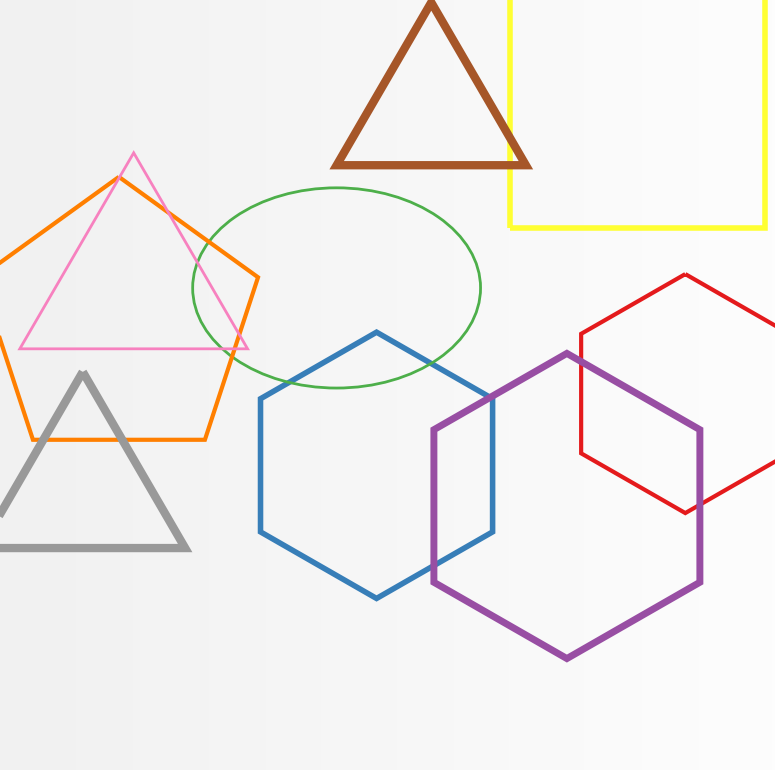[{"shape": "hexagon", "thickness": 1.5, "radius": 0.78, "center": [0.884, 0.489]}, {"shape": "hexagon", "thickness": 2, "radius": 0.86, "center": [0.486, 0.396]}, {"shape": "oval", "thickness": 1, "radius": 0.93, "center": [0.434, 0.626]}, {"shape": "hexagon", "thickness": 2.5, "radius": 0.99, "center": [0.731, 0.343]}, {"shape": "pentagon", "thickness": 1.5, "radius": 0.94, "center": [0.153, 0.582]}, {"shape": "square", "thickness": 2, "radius": 0.83, "center": [0.823, 0.869]}, {"shape": "triangle", "thickness": 3, "radius": 0.7, "center": [0.556, 0.856]}, {"shape": "triangle", "thickness": 1, "radius": 0.85, "center": [0.173, 0.632]}, {"shape": "triangle", "thickness": 3, "radius": 0.76, "center": [0.107, 0.365]}]